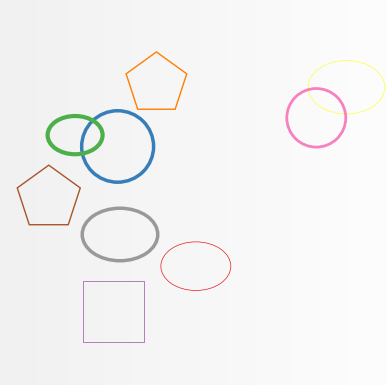[{"shape": "oval", "thickness": 0.5, "radius": 0.45, "center": [0.505, 0.309]}, {"shape": "circle", "thickness": 2.5, "radius": 0.46, "center": [0.304, 0.62]}, {"shape": "oval", "thickness": 3, "radius": 0.35, "center": [0.194, 0.649]}, {"shape": "square", "thickness": 0.5, "radius": 0.39, "center": [0.292, 0.191]}, {"shape": "pentagon", "thickness": 1, "radius": 0.41, "center": [0.404, 0.783]}, {"shape": "oval", "thickness": 0.5, "radius": 0.5, "center": [0.894, 0.773]}, {"shape": "pentagon", "thickness": 1, "radius": 0.43, "center": [0.126, 0.485]}, {"shape": "circle", "thickness": 2, "radius": 0.38, "center": [0.816, 0.694]}, {"shape": "oval", "thickness": 2.5, "radius": 0.49, "center": [0.31, 0.391]}]